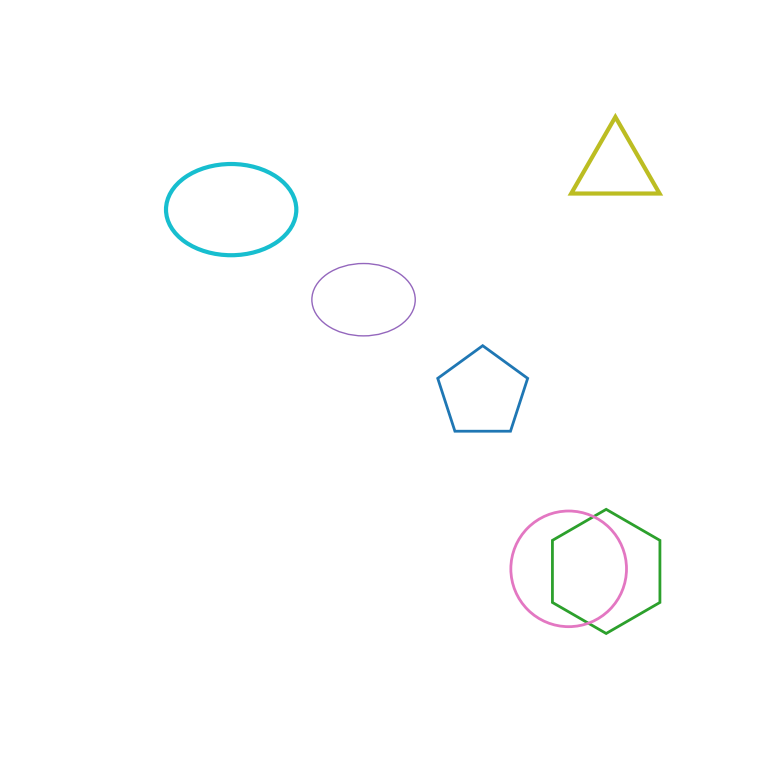[{"shape": "pentagon", "thickness": 1, "radius": 0.31, "center": [0.627, 0.49]}, {"shape": "hexagon", "thickness": 1, "radius": 0.4, "center": [0.787, 0.258]}, {"shape": "oval", "thickness": 0.5, "radius": 0.34, "center": [0.472, 0.611]}, {"shape": "circle", "thickness": 1, "radius": 0.38, "center": [0.739, 0.261]}, {"shape": "triangle", "thickness": 1.5, "radius": 0.33, "center": [0.799, 0.782]}, {"shape": "oval", "thickness": 1.5, "radius": 0.42, "center": [0.3, 0.728]}]